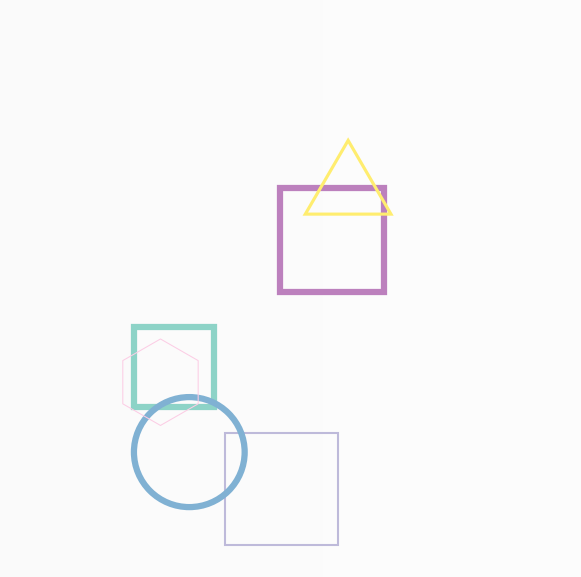[{"shape": "square", "thickness": 3, "radius": 0.34, "center": [0.299, 0.363]}, {"shape": "square", "thickness": 1, "radius": 0.49, "center": [0.484, 0.153]}, {"shape": "circle", "thickness": 3, "radius": 0.48, "center": [0.326, 0.216]}, {"shape": "hexagon", "thickness": 0.5, "radius": 0.37, "center": [0.276, 0.337]}, {"shape": "square", "thickness": 3, "radius": 0.45, "center": [0.572, 0.584]}, {"shape": "triangle", "thickness": 1.5, "radius": 0.43, "center": [0.599, 0.671]}]